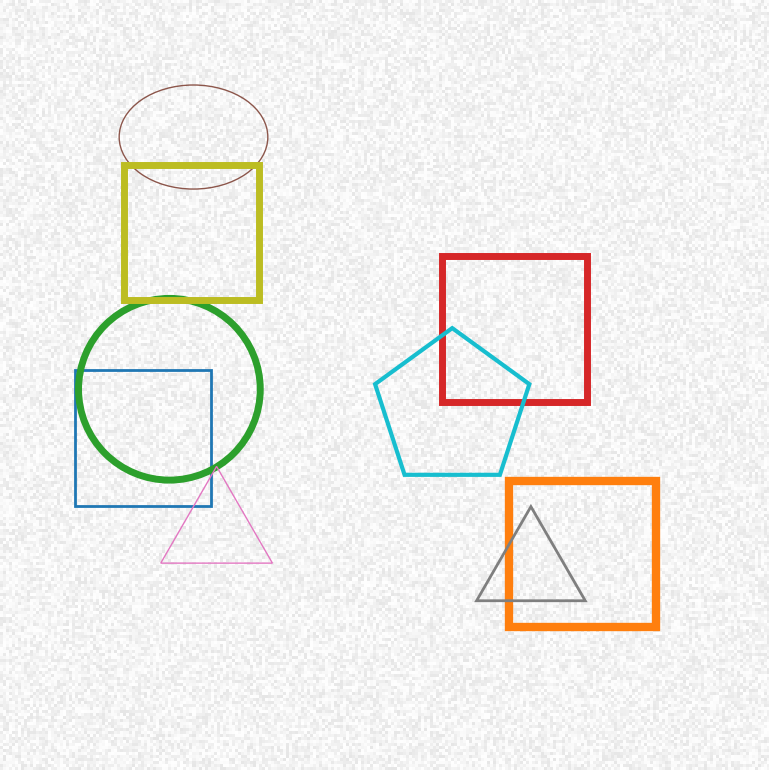[{"shape": "square", "thickness": 1, "radius": 0.44, "center": [0.186, 0.431]}, {"shape": "square", "thickness": 3, "radius": 0.48, "center": [0.757, 0.28]}, {"shape": "circle", "thickness": 2.5, "radius": 0.59, "center": [0.22, 0.494]}, {"shape": "square", "thickness": 2.5, "radius": 0.47, "center": [0.668, 0.573]}, {"shape": "oval", "thickness": 0.5, "radius": 0.48, "center": [0.251, 0.822]}, {"shape": "triangle", "thickness": 0.5, "radius": 0.42, "center": [0.281, 0.311]}, {"shape": "triangle", "thickness": 1, "radius": 0.41, "center": [0.69, 0.261]}, {"shape": "square", "thickness": 2.5, "radius": 0.44, "center": [0.249, 0.698]}, {"shape": "pentagon", "thickness": 1.5, "radius": 0.53, "center": [0.587, 0.469]}]